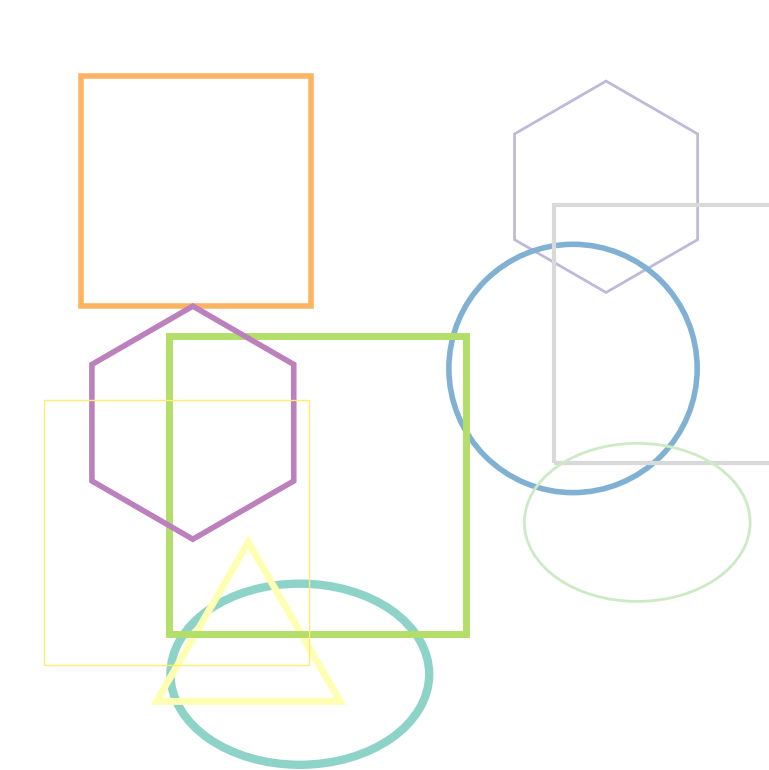[{"shape": "oval", "thickness": 3, "radius": 0.84, "center": [0.389, 0.124]}, {"shape": "triangle", "thickness": 2.5, "radius": 0.69, "center": [0.322, 0.158]}, {"shape": "hexagon", "thickness": 1, "radius": 0.69, "center": [0.787, 0.757]}, {"shape": "circle", "thickness": 2, "radius": 0.81, "center": [0.744, 0.521]}, {"shape": "square", "thickness": 2, "radius": 0.75, "center": [0.255, 0.752]}, {"shape": "square", "thickness": 2.5, "radius": 0.97, "center": [0.412, 0.37]}, {"shape": "square", "thickness": 1.5, "radius": 0.84, "center": [0.886, 0.566]}, {"shape": "hexagon", "thickness": 2, "radius": 0.76, "center": [0.25, 0.451]}, {"shape": "oval", "thickness": 1, "radius": 0.73, "center": [0.828, 0.322]}, {"shape": "square", "thickness": 0.5, "radius": 0.86, "center": [0.229, 0.309]}]